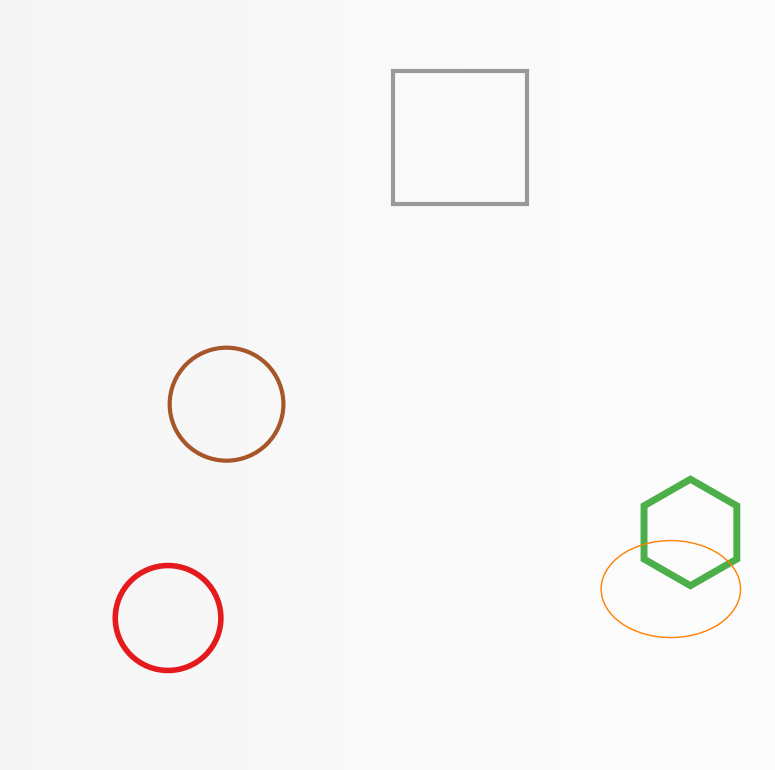[{"shape": "circle", "thickness": 2, "radius": 0.34, "center": [0.217, 0.197]}, {"shape": "hexagon", "thickness": 2.5, "radius": 0.35, "center": [0.891, 0.309]}, {"shape": "oval", "thickness": 0.5, "radius": 0.45, "center": [0.866, 0.235]}, {"shape": "circle", "thickness": 1.5, "radius": 0.37, "center": [0.292, 0.475]}, {"shape": "square", "thickness": 1.5, "radius": 0.43, "center": [0.594, 0.821]}]